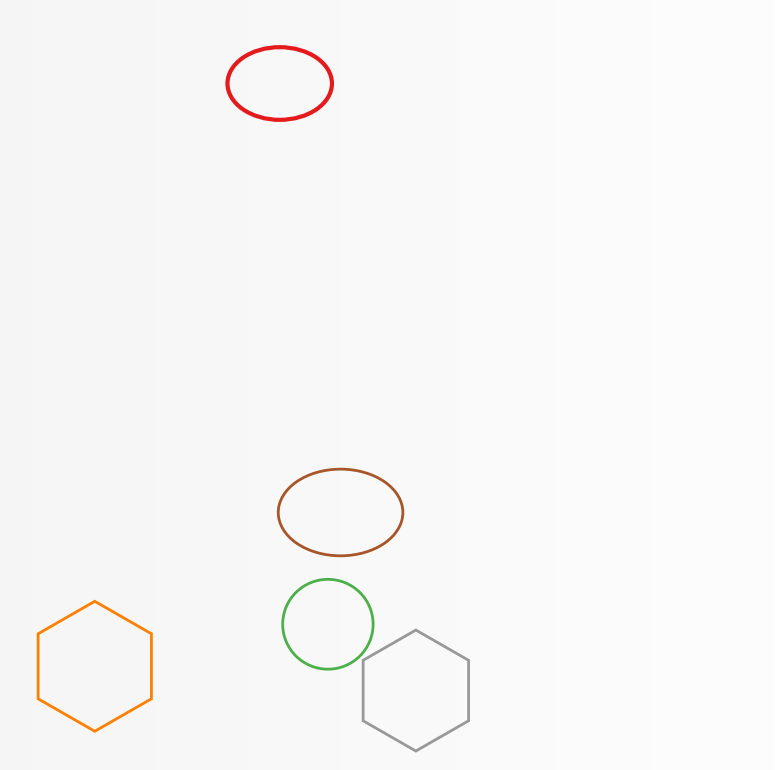[{"shape": "oval", "thickness": 1.5, "radius": 0.34, "center": [0.361, 0.892]}, {"shape": "circle", "thickness": 1, "radius": 0.29, "center": [0.423, 0.189]}, {"shape": "hexagon", "thickness": 1, "radius": 0.42, "center": [0.122, 0.135]}, {"shape": "oval", "thickness": 1, "radius": 0.4, "center": [0.439, 0.334]}, {"shape": "hexagon", "thickness": 1, "radius": 0.39, "center": [0.537, 0.103]}]